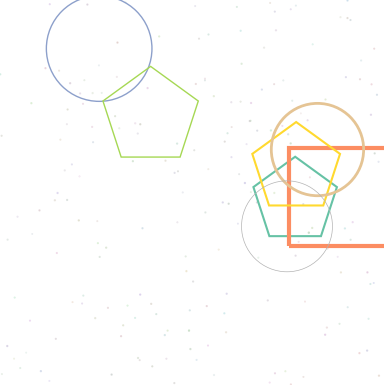[{"shape": "pentagon", "thickness": 1.5, "radius": 0.57, "center": [0.767, 0.479]}, {"shape": "square", "thickness": 3, "radius": 0.63, "center": [0.877, 0.489]}, {"shape": "circle", "thickness": 1, "radius": 0.69, "center": [0.258, 0.874]}, {"shape": "pentagon", "thickness": 1, "radius": 0.65, "center": [0.391, 0.697]}, {"shape": "pentagon", "thickness": 1.5, "radius": 0.6, "center": [0.769, 0.563]}, {"shape": "circle", "thickness": 2, "radius": 0.6, "center": [0.825, 0.612]}, {"shape": "circle", "thickness": 0.5, "radius": 0.59, "center": [0.745, 0.412]}]